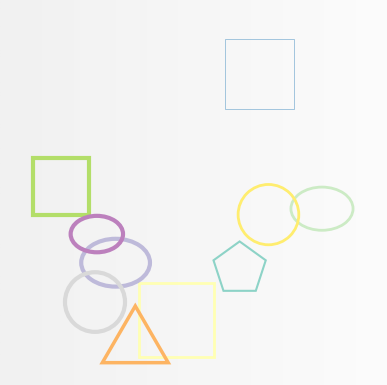[{"shape": "pentagon", "thickness": 1.5, "radius": 0.35, "center": [0.618, 0.302]}, {"shape": "square", "thickness": 2, "radius": 0.48, "center": [0.455, 0.168]}, {"shape": "oval", "thickness": 3, "radius": 0.44, "center": [0.298, 0.318]}, {"shape": "square", "thickness": 0.5, "radius": 0.45, "center": [0.67, 0.808]}, {"shape": "triangle", "thickness": 2.5, "radius": 0.49, "center": [0.349, 0.107]}, {"shape": "square", "thickness": 3, "radius": 0.37, "center": [0.157, 0.516]}, {"shape": "circle", "thickness": 3, "radius": 0.39, "center": [0.245, 0.215]}, {"shape": "oval", "thickness": 3, "radius": 0.34, "center": [0.25, 0.392]}, {"shape": "oval", "thickness": 2, "radius": 0.4, "center": [0.831, 0.458]}, {"shape": "circle", "thickness": 2, "radius": 0.39, "center": [0.693, 0.443]}]